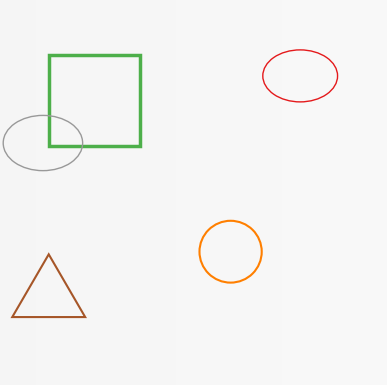[{"shape": "oval", "thickness": 1, "radius": 0.48, "center": [0.775, 0.803]}, {"shape": "square", "thickness": 2.5, "radius": 0.59, "center": [0.243, 0.739]}, {"shape": "circle", "thickness": 1.5, "radius": 0.4, "center": [0.595, 0.346]}, {"shape": "triangle", "thickness": 1.5, "radius": 0.54, "center": [0.126, 0.231]}, {"shape": "oval", "thickness": 1, "radius": 0.51, "center": [0.111, 0.629]}]